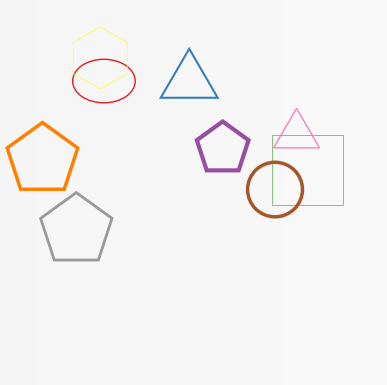[{"shape": "oval", "thickness": 1, "radius": 0.4, "center": [0.268, 0.789]}, {"shape": "triangle", "thickness": 1.5, "radius": 0.42, "center": [0.488, 0.788]}, {"shape": "square", "thickness": 0.5, "radius": 0.46, "center": [0.794, 0.558]}, {"shape": "pentagon", "thickness": 3, "radius": 0.35, "center": [0.575, 0.614]}, {"shape": "pentagon", "thickness": 2.5, "radius": 0.48, "center": [0.11, 0.586]}, {"shape": "hexagon", "thickness": 0.5, "radius": 0.4, "center": [0.259, 0.849]}, {"shape": "circle", "thickness": 2.5, "radius": 0.35, "center": [0.71, 0.508]}, {"shape": "triangle", "thickness": 1, "radius": 0.34, "center": [0.765, 0.65]}, {"shape": "pentagon", "thickness": 2, "radius": 0.48, "center": [0.197, 0.403]}]